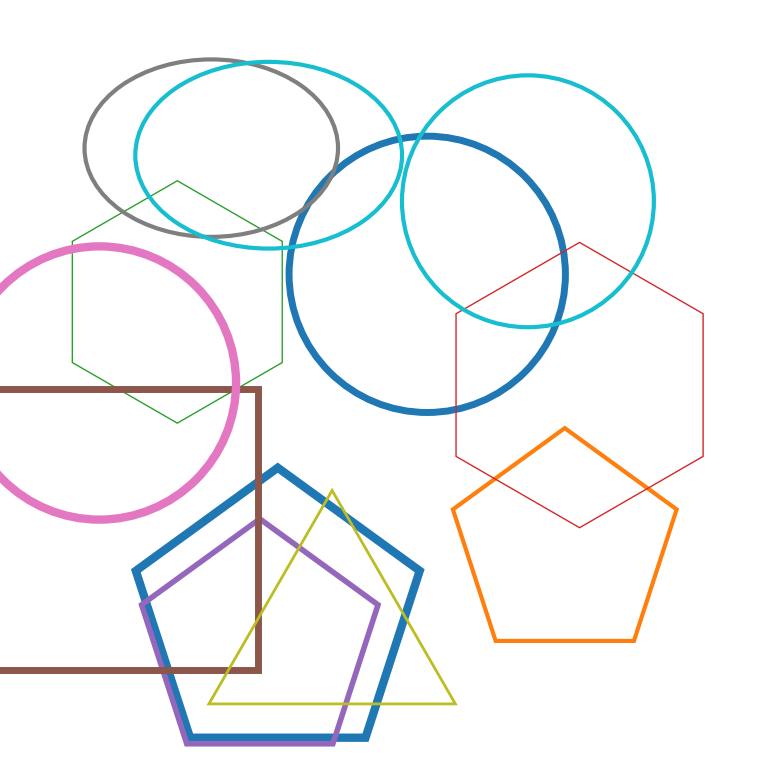[{"shape": "pentagon", "thickness": 3, "radius": 0.97, "center": [0.361, 0.199]}, {"shape": "circle", "thickness": 2.5, "radius": 0.9, "center": [0.555, 0.644]}, {"shape": "pentagon", "thickness": 1.5, "radius": 0.76, "center": [0.733, 0.291]}, {"shape": "hexagon", "thickness": 0.5, "radius": 0.79, "center": [0.23, 0.608]}, {"shape": "hexagon", "thickness": 0.5, "radius": 0.93, "center": [0.753, 0.5]}, {"shape": "pentagon", "thickness": 2, "radius": 0.81, "center": [0.337, 0.165]}, {"shape": "square", "thickness": 2.5, "radius": 0.91, "center": [0.153, 0.312]}, {"shape": "circle", "thickness": 3, "radius": 0.89, "center": [0.129, 0.503]}, {"shape": "oval", "thickness": 1.5, "radius": 0.82, "center": [0.274, 0.808]}, {"shape": "triangle", "thickness": 1, "radius": 0.92, "center": [0.431, 0.178]}, {"shape": "circle", "thickness": 1.5, "radius": 0.82, "center": [0.686, 0.739]}, {"shape": "oval", "thickness": 1.5, "radius": 0.87, "center": [0.349, 0.798]}]